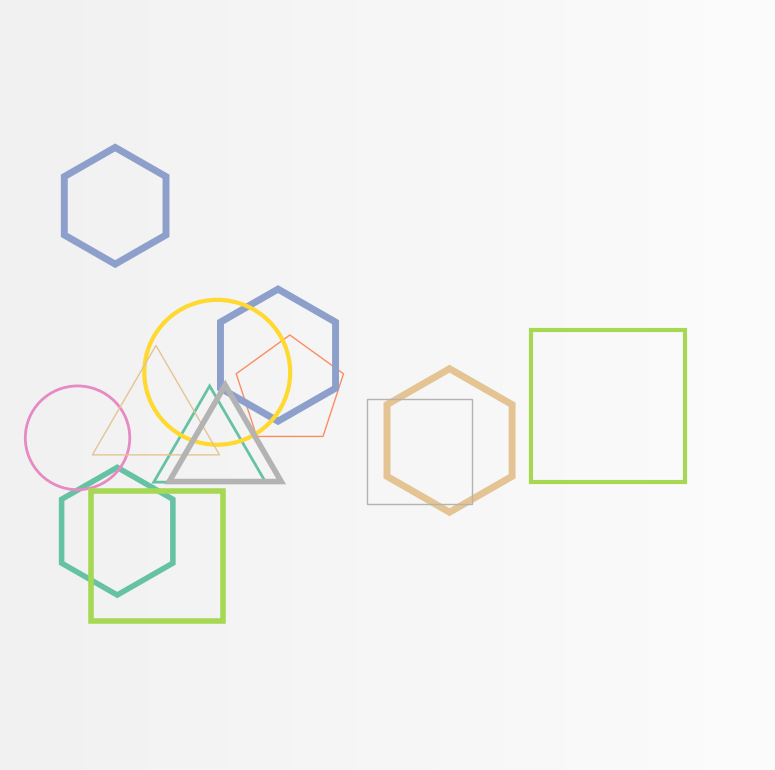[{"shape": "triangle", "thickness": 1, "radius": 0.42, "center": [0.271, 0.415]}, {"shape": "hexagon", "thickness": 2, "radius": 0.41, "center": [0.151, 0.31]}, {"shape": "pentagon", "thickness": 0.5, "radius": 0.36, "center": [0.374, 0.492]}, {"shape": "hexagon", "thickness": 2.5, "radius": 0.38, "center": [0.149, 0.733]}, {"shape": "hexagon", "thickness": 2.5, "radius": 0.43, "center": [0.359, 0.539]}, {"shape": "circle", "thickness": 1, "radius": 0.34, "center": [0.1, 0.431]}, {"shape": "square", "thickness": 1.5, "radius": 0.49, "center": [0.785, 0.473]}, {"shape": "square", "thickness": 2, "radius": 0.42, "center": [0.203, 0.278]}, {"shape": "circle", "thickness": 1.5, "radius": 0.47, "center": [0.28, 0.517]}, {"shape": "triangle", "thickness": 0.5, "radius": 0.47, "center": [0.201, 0.457]}, {"shape": "hexagon", "thickness": 2.5, "radius": 0.47, "center": [0.58, 0.428]}, {"shape": "square", "thickness": 0.5, "radius": 0.34, "center": [0.541, 0.414]}, {"shape": "triangle", "thickness": 2, "radius": 0.42, "center": [0.291, 0.416]}]